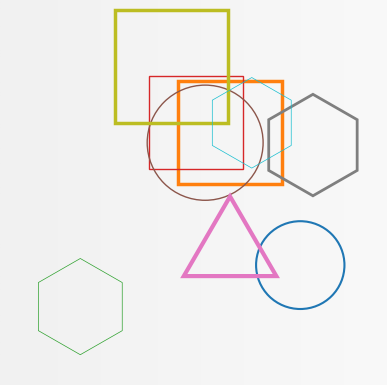[{"shape": "circle", "thickness": 1.5, "radius": 0.57, "center": [0.775, 0.311]}, {"shape": "square", "thickness": 2.5, "radius": 0.67, "center": [0.594, 0.656]}, {"shape": "hexagon", "thickness": 0.5, "radius": 0.62, "center": [0.207, 0.204]}, {"shape": "square", "thickness": 1, "radius": 0.61, "center": [0.507, 0.682]}, {"shape": "circle", "thickness": 1, "radius": 0.75, "center": [0.529, 0.629]}, {"shape": "triangle", "thickness": 3, "radius": 0.69, "center": [0.594, 0.352]}, {"shape": "hexagon", "thickness": 2, "radius": 0.66, "center": [0.808, 0.623]}, {"shape": "square", "thickness": 2.5, "radius": 0.73, "center": [0.442, 0.828]}, {"shape": "hexagon", "thickness": 0.5, "radius": 0.59, "center": [0.65, 0.681]}]